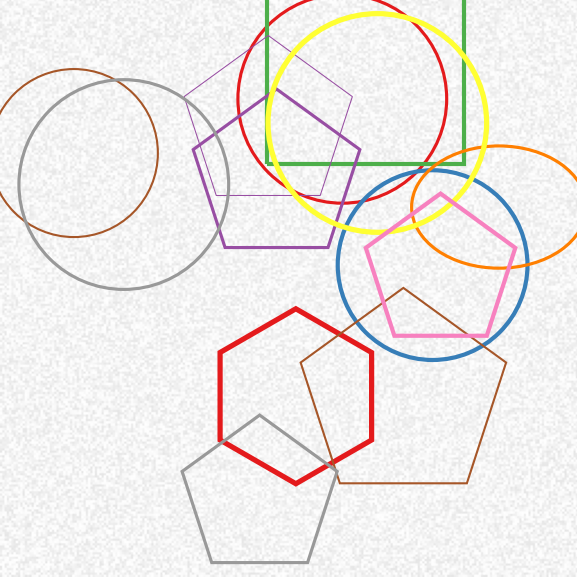[{"shape": "circle", "thickness": 1.5, "radius": 0.9, "center": [0.593, 0.828]}, {"shape": "hexagon", "thickness": 2.5, "radius": 0.76, "center": [0.512, 0.313]}, {"shape": "circle", "thickness": 2, "radius": 0.82, "center": [0.749, 0.54]}, {"shape": "square", "thickness": 2, "radius": 0.86, "center": [0.633, 0.887]}, {"shape": "pentagon", "thickness": 0.5, "radius": 0.77, "center": [0.464, 0.785]}, {"shape": "pentagon", "thickness": 1.5, "radius": 0.76, "center": [0.479, 0.693]}, {"shape": "oval", "thickness": 1.5, "radius": 0.76, "center": [0.864, 0.641]}, {"shape": "circle", "thickness": 2.5, "radius": 0.95, "center": [0.653, 0.786]}, {"shape": "pentagon", "thickness": 1, "radius": 0.94, "center": [0.698, 0.314]}, {"shape": "circle", "thickness": 1, "radius": 0.73, "center": [0.128, 0.734]}, {"shape": "pentagon", "thickness": 2, "radius": 0.68, "center": [0.763, 0.528]}, {"shape": "circle", "thickness": 1.5, "radius": 0.91, "center": [0.214, 0.68]}, {"shape": "pentagon", "thickness": 1.5, "radius": 0.71, "center": [0.45, 0.139]}]